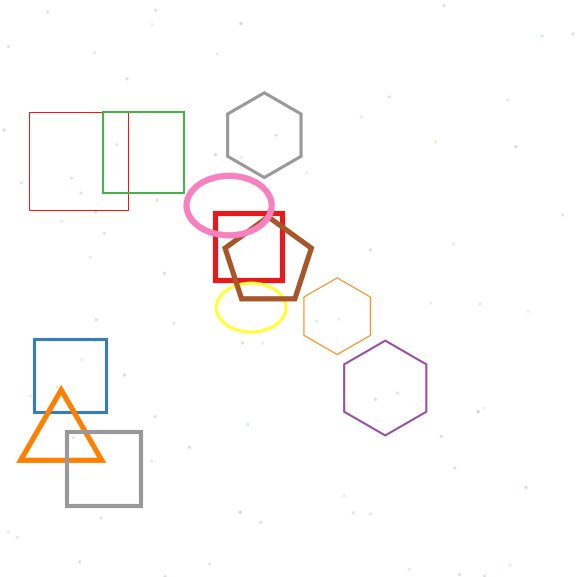[{"shape": "square", "thickness": 2.5, "radius": 0.29, "center": [0.43, 0.573]}, {"shape": "square", "thickness": 0.5, "radius": 0.43, "center": [0.136, 0.721]}, {"shape": "square", "thickness": 1.5, "radius": 0.31, "center": [0.122, 0.349]}, {"shape": "square", "thickness": 1, "radius": 0.35, "center": [0.249, 0.735]}, {"shape": "hexagon", "thickness": 1, "radius": 0.41, "center": [0.667, 0.327]}, {"shape": "triangle", "thickness": 2.5, "radius": 0.41, "center": [0.106, 0.243]}, {"shape": "hexagon", "thickness": 0.5, "radius": 0.33, "center": [0.584, 0.452]}, {"shape": "oval", "thickness": 1.5, "radius": 0.3, "center": [0.435, 0.467]}, {"shape": "pentagon", "thickness": 2.5, "radius": 0.39, "center": [0.464, 0.545]}, {"shape": "oval", "thickness": 3, "radius": 0.37, "center": [0.397, 0.643]}, {"shape": "hexagon", "thickness": 1.5, "radius": 0.37, "center": [0.458, 0.765]}, {"shape": "square", "thickness": 2, "radius": 0.32, "center": [0.18, 0.187]}]